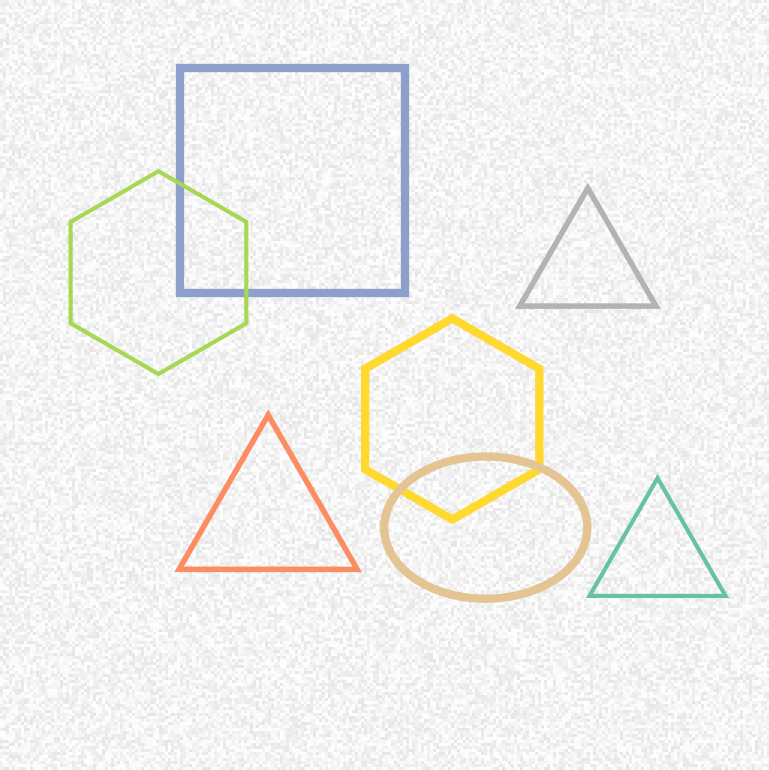[{"shape": "triangle", "thickness": 1.5, "radius": 0.51, "center": [0.854, 0.277]}, {"shape": "triangle", "thickness": 2, "radius": 0.67, "center": [0.348, 0.327]}, {"shape": "square", "thickness": 3, "radius": 0.73, "center": [0.38, 0.765]}, {"shape": "hexagon", "thickness": 1.5, "radius": 0.66, "center": [0.206, 0.646]}, {"shape": "hexagon", "thickness": 3, "radius": 0.65, "center": [0.587, 0.456]}, {"shape": "oval", "thickness": 3, "radius": 0.66, "center": [0.631, 0.315]}, {"shape": "triangle", "thickness": 2, "radius": 0.51, "center": [0.763, 0.654]}]